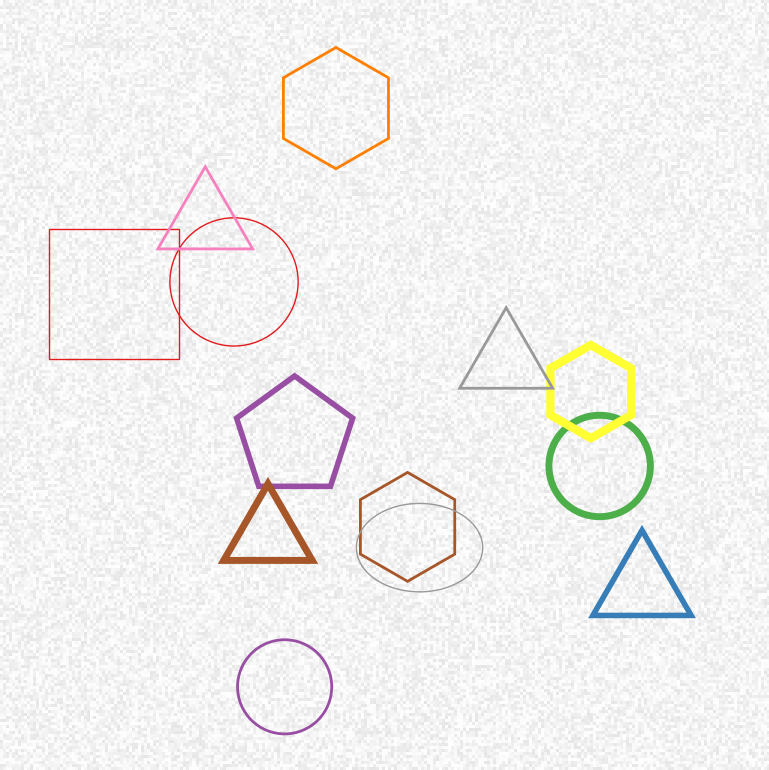[{"shape": "square", "thickness": 0.5, "radius": 0.42, "center": [0.148, 0.618]}, {"shape": "circle", "thickness": 0.5, "radius": 0.42, "center": [0.304, 0.634]}, {"shape": "triangle", "thickness": 2, "radius": 0.37, "center": [0.834, 0.238]}, {"shape": "circle", "thickness": 2.5, "radius": 0.33, "center": [0.779, 0.395]}, {"shape": "circle", "thickness": 1, "radius": 0.31, "center": [0.37, 0.108]}, {"shape": "pentagon", "thickness": 2, "radius": 0.4, "center": [0.383, 0.433]}, {"shape": "hexagon", "thickness": 1, "radius": 0.39, "center": [0.436, 0.86]}, {"shape": "hexagon", "thickness": 3, "radius": 0.3, "center": [0.767, 0.491]}, {"shape": "triangle", "thickness": 2.5, "radius": 0.33, "center": [0.348, 0.305]}, {"shape": "hexagon", "thickness": 1, "radius": 0.35, "center": [0.529, 0.316]}, {"shape": "triangle", "thickness": 1, "radius": 0.36, "center": [0.267, 0.712]}, {"shape": "triangle", "thickness": 1, "radius": 0.35, "center": [0.657, 0.531]}, {"shape": "oval", "thickness": 0.5, "radius": 0.41, "center": [0.545, 0.289]}]